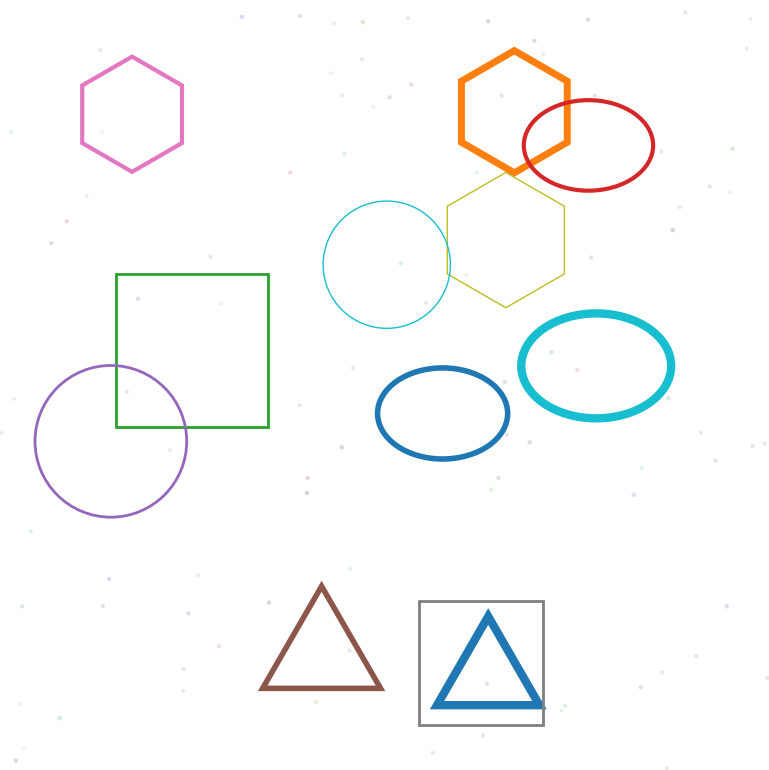[{"shape": "oval", "thickness": 2, "radius": 0.42, "center": [0.575, 0.463]}, {"shape": "triangle", "thickness": 3, "radius": 0.38, "center": [0.634, 0.123]}, {"shape": "hexagon", "thickness": 2.5, "radius": 0.4, "center": [0.668, 0.855]}, {"shape": "square", "thickness": 1, "radius": 0.5, "center": [0.249, 0.544]}, {"shape": "oval", "thickness": 1.5, "radius": 0.42, "center": [0.764, 0.811]}, {"shape": "circle", "thickness": 1, "radius": 0.49, "center": [0.144, 0.427]}, {"shape": "triangle", "thickness": 2, "radius": 0.44, "center": [0.418, 0.15]}, {"shape": "hexagon", "thickness": 1.5, "radius": 0.37, "center": [0.172, 0.852]}, {"shape": "square", "thickness": 1, "radius": 0.4, "center": [0.625, 0.139]}, {"shape": "hexagon", "thickness": 0.5, "radius": 0.44, "center": [0.657, 0.688]}, {"shape": "circle", "thickness": 0.5, "radius": 0.41, "center": [0.502, 0.656]}, {"shape": "oval", "thickness": 3, "radius": 0.49, "center": [0.774, 0.525]}]